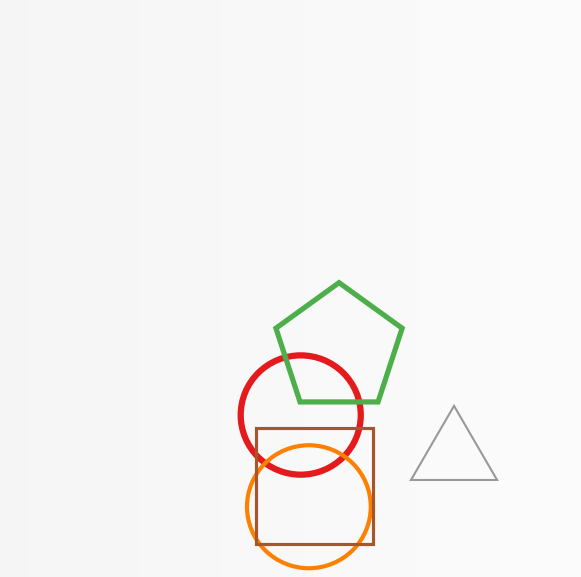[{"shape": "circle", "thickness": 3, "radius": 0.52, "center": [0.517, 0.28]}, {"shape": "pentagon", "thickness": 2.5, "radius": 0.57, "center": [0.583, 0.396]}, {"shape": "circle", "thickness": 2, "radius": 0.53, "center": [0.531, 0.122]}, {"shape": "square", "thickness": 1.5, "radius": 0.5, "center": [0.541, 0.158]}, {"shape": "triangle", "thickness": 1, "radius": 0.43, "center": [0.781, 0.211]}]